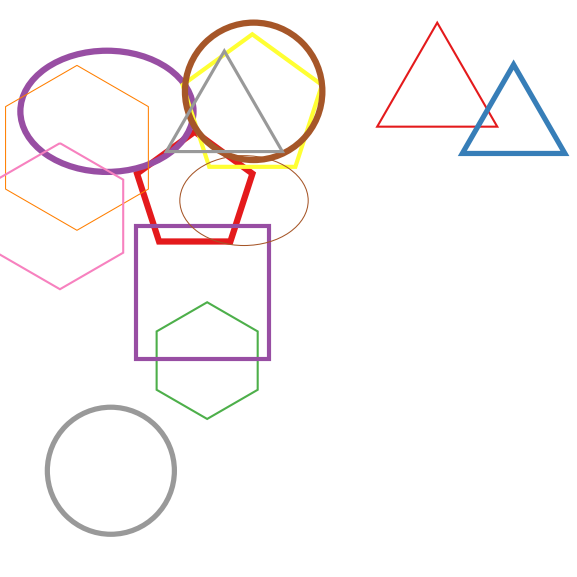[{"shape": "pentagon", "thickness": 3, "radius": 0.53, "center": [0.337, 0.666]}, {"shape": "triangle", "thickness": 1, "radius": 0.6, "center": [0.757, 0.84]}, {"shape": "triangle", "thickness": 2.5, "radius": 0.51, "center": [0.889, 0.785]}, {"shape": "hexagon", "thickness": 1, "radius": 0.51, "center": [0.359, 0.375]}, {"shape": "square", "thickness": 2, "radius": 0.58, "center": [0.351, 0.492]}, {"shape": "oval", "thickness": 3, "radius": 0.75, "center": [0.185, 0.806]}, {"shape": "hexagon", "thickness": 0.5, "radius": 0.71, "center": [0.133, 0.743]}, {"shape": "pentagon", "thickness": 2, "radius": 0.63, "center": [0.437, 0.813]}, {"shape": "oval", "thickness": 0.5, "radius": 0.56, "center": [0.423, 0.652]}, {"shape": "circle", "thickness": 3, "radius": 0.59, "center": [0.439, 0.841]}, {"shape": "hexagon", "thickness": 1, "radius": 0.63, "center": [0.104, 0.625]}, {"shape": "circle", "thickness": 2.5, "radius": 0.55, "center": [0.192, 0.184]}, {"shape": "triangle", "thickness": 1.5, "radius": 0.58, "center": [0.388, 0.795]}]